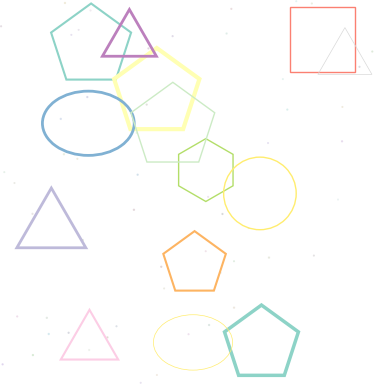[{"shape": "pentagon", "thickness": 1.5, "radius": 0.55, "center": [0.237, 0.882]}, {"shape": "pentagon", "thickness": 2.5, "radius": 0.5, "center": [0.679, 0.107]}, {"shape": "pentagon", "thickness": 3, "radius": 0.58, "center": [0.407, 0.759]}, {"shape": "triangle", "thickness": 2, "radius": 0.52, "center": [0.133, 0.408]}, {"shape": "square", "thickness": 1, "radius": 0.42, "center": [0.838, 0.897]}, {"shape": "oval", "thickness": 2, "radius": 0.6, "center": [0.229, 0.68]}, {"shape": "pentagon", "thickness": 1.5, "radius": 0.43, "center": [0.505, 0.314]}, {"shape": "hexagon", "thickness": 1, "radius": 0.41, "center": [0.535, 0.558]}, {"shape": "triangle", "thickness": 1.5, "radius": 0.43, "center": [0.232, 0.109]}, {"shape": "triangle", "thickness": 0.5, "radius": 0.41, "center": [0.896, 0.847]}, {"shape": "triangle", "thickness": 2, "radius": 0.4, "center": [0.336, 0.894]}, {"shape": "pentagon", "thickness": 1, "radius": 0.57, "center": [0.449, 0.672]}, {"shape": "circle", "thickness": 1, "radius": 0.47, "center": [0.675, 0.498]}, {"shape": "oval", "thickness": 0.5, "radius": 0.51, "center": [0.501, 0.111]}]